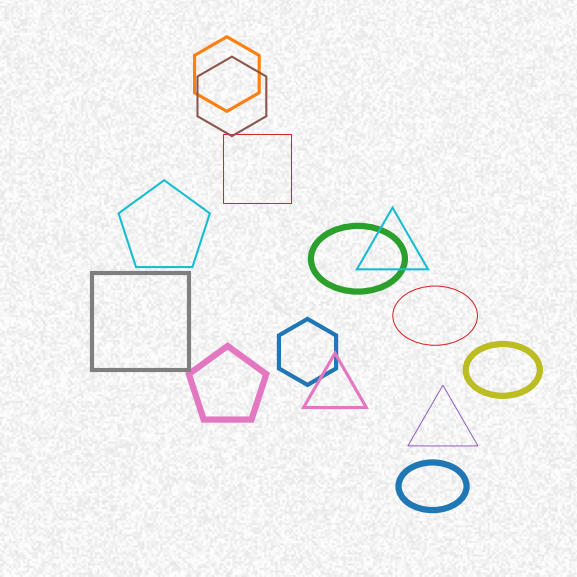[{"shape": "hexagon", "thickness": 2, "radius": 0.29, "center": [0.533, 0.39]}, {"shape": "oval", "thickness": 3, "radius": 0.29, "center": [0.749, 0.157]}, {"shape": "hexagon", "thickness": 1.5, "radius": 0.32, "center": [0.393, 0.871]}, {"shape": "oval", "thickness": 3, "radius": 0.41, "center": [0.62, 0.551]}, {"shape": "square", "thickness": 0.5, "radius": 0.3, "center": [0.445, 0.707]}, {"shape": "oval", "thickness": 0.5, "radius": 0.37, "center": [0.753, 0.453]}, {"shape": "triangle", "thickness": 0.5, "radius": 0.35, "center": [0.767, 0.262]}, {"shape": "hexagon", "thickness": 1, "radius": 0.34, "center": [0.402, 0.832]}, {"shape": "triangle", "thickness": 1.5, "radius": 0.31, "center": [0.58, 0.325]}, {"shape": "pentagon", "thickness": 3, "radius": 0.35, "center": [0.394, 0.33]}, {"shape": "square", "thickness": 2, "radius": 0.42, "center": [0.244, 0.442]}, {"shape": "oval", "thickness": 3, "radius": 0.32, "center": [0.871, 0.359]}, {"shape": "pentagon", "thickness": 1, "radius": 0.42, "center": [0.284, 0.604]}, {"shape": "triangle", "thickness": 1, "radius": 0.36, "center": [0.68, 0.568]}]